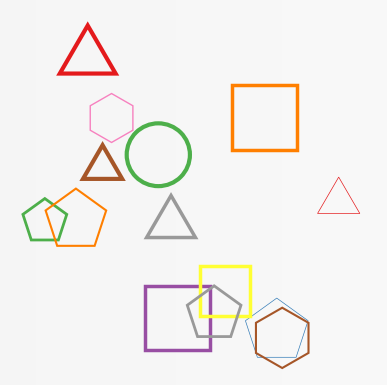[{"shape": "triangle", "thickness": 0.5, "radius": 0.31, "center": [0.874, 0.477]}, {"shape": "triangle", "thickness": 3, "radius": 0.42, "center": [0.226, 0.851]}, {"shape": "pentagon", "thickness": 0.5, "radius": 0.42, "center": [0.714, 0.141]}, {"shape": "circle", "thickness": 3, "radius": 0.41, "center": [0.409, 0.598]}, {"shape": "pentagon", "thickness": 2, "radius": 0.3, "center": [0.116, 0.425]}, {"shape": "square", "thickness": 2.5, "radius": 0.42, "center": [0.457, 0.174]}, {"shape": "pentagon", "thickness": 1.5, "radius": 0.41, "center": [0.196, 0.428]}, {"shape": "square", "thickness": 2.5, "radius": 0.42, "center": [0.682, 0.695]}, {"shape": "square", "thickness": 2.5, "radius": 0.33, "center": [0.58, 0.244]}, {"shape": "hexagon", "thickness": 1.5, "radius": 0.39, "center": [0.728, 0.122]}, {"shape": "triangle", "thickness": 3, "radius": 0.29, "center": [0.265, 0.565]}, {"shape": "hexagon", "thickness": 1, "radius": 0.32, "center": [0.288, 0.694]}, {"shape": "triangle", "thickness": 2.5, "radius": 0.36, "center": [0.441, 0.419]}, {"shape": "pentagon", "thickness": 2, "radius": 0.36, "center": [0.553, 0.185]}]